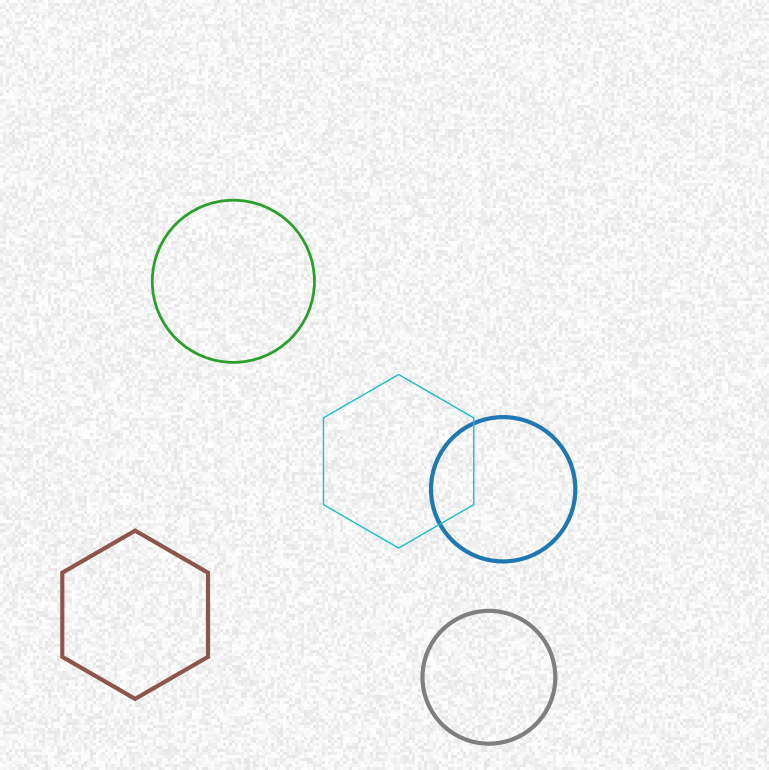[{"shape": "circle", "thickness": 1.5, "radius": 0.47, "center": [0.653, 0.365]}, {"shape": "circle", "thickness": 1, "radius": 0.53, "center": [0.303, 0.635]}, {"shape": "hexagon", "thickness": 1.5, "radius": 0.55, "center": [0.176, 0.202]}, {"shape": "circle", "thickness": 1.5, "radius": 0.43, "center": [0.635, 0.12]}, {"shape": "hexagon", "thickness": 0.5, "radius": 0.56, "center": [0.518, 0.401]}]